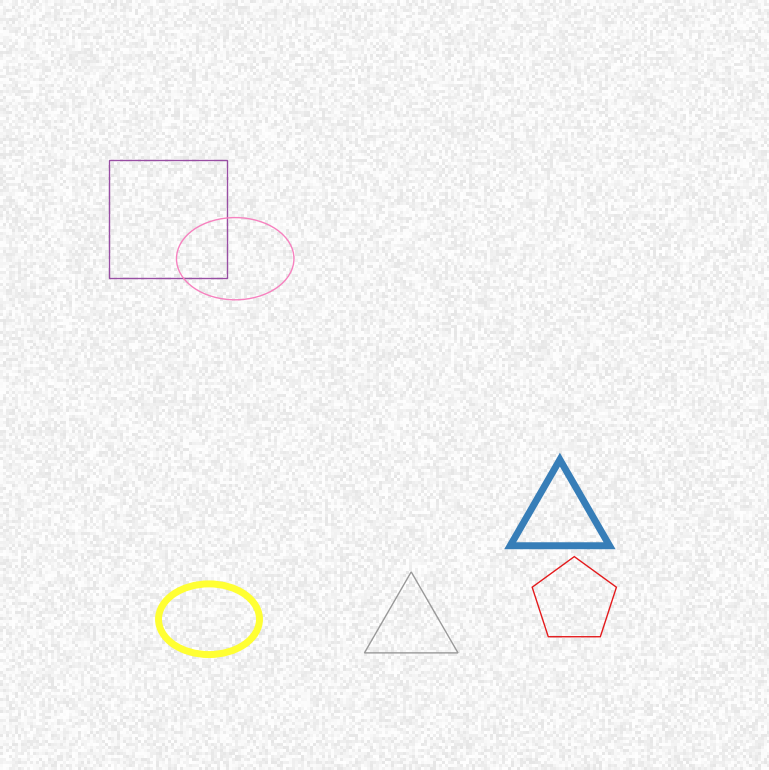[{"shape": "pentagon", "thickness": 0.5, "radius": 0.29, "center": [0.746, 0.22]}, {"shape": "triangle", "thickness": 2.5, "radius": 0.37, "center": [0.727, 0.329]}, {"shape": "square", "thickness": 0.5, "radius": 0.38, "center": [0.219, 0.716]}, {"shape": "oval", "thickness": 2.5, "radius": 0.33, "center": [0.271, 0.196]}, {"shape": "oval", "thickness": 0.5, "radius": 0.38, "center": [0.305, 0.664]}, {"shape": "triangle", "thickness": 0.5, "radius": 0.35, "center": [0.534, 0.187]}]